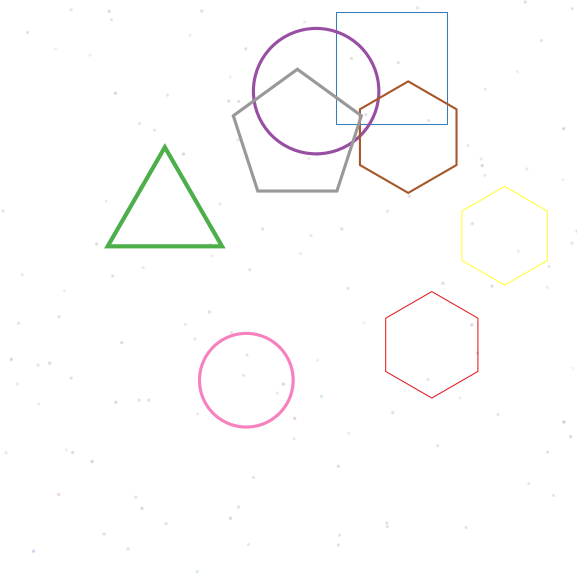[{"shape": "hexagon", "thickness": 0.5, "radius": 0.46, "center": [0.748, 0.402]}, {"shape": "square", "thickness": 0.5, "radius": 0.48, "center": [0.678, 0.881]}, {"shape": "triangle", "thickness": 2, "radius": 0.57, "center": [0.285, 0.63]}, {"shape": "circle", "thickness": 1.5, "radius": 0.54, "center": [0.547, 0.841]}, {"shape": "hexagon", "thickness": 0.5, "radius": 0.43, "center": [0.874, 0.591]}, {"shape": "hexagon", "thickness": 1, "radius": 0.48, "center": [0.707, 0.762]}, {"shape": "circle", "thickness": 1.5, "radius": 0.41, "center": [0.427, 0.341]}, {"shape": "pentagon", "thickness": 1.5, "radius": 0.58, "center": [0.515, 0.763]}]